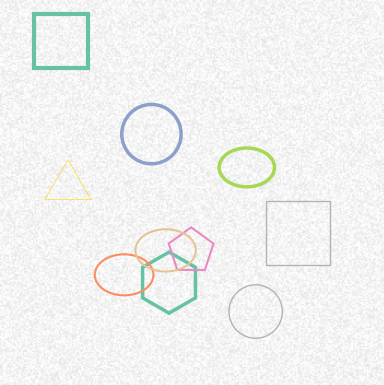[{"shape": "square", "thickness": 3, "radius": 0.35, "center": [0.159, 0.894]}, {"shape": "hexagon", "thickness": 2.5, "radius": 0.4, "center": [0.439, 0.266]}, {"shape": "oval", "thickness": 1.5, "radius": 0.38, "center": [0.322, 0.286]}, {"shape": "circle", "thickness": 2.5, "radius": 0.39, "center": [0.393, 0.652]}, {"shape": "pentagon", "thickness": 1.5, "radius": 0.31, "center": [0.496, 0.348]}, {"shape": "oval", "thickness": 2.5, "radius": 0.36, "center": [0.641, 0.565]}, {"shape": "triangle", "thickness": 0.5, "radius": 0.35, "center": [0.177, 0.516]}, {"shape": "oval", "thickness": 1.5, "radius": 0.39, "center": [0.43, 0.35]}, {"shape": "circle", "thickness": 1, "radius": 0.35, "center": [0.664, 0.191]}, {"shape": "square", "thickness": 1, "radius": 0.41, "center": [0.774, 0.395]}]